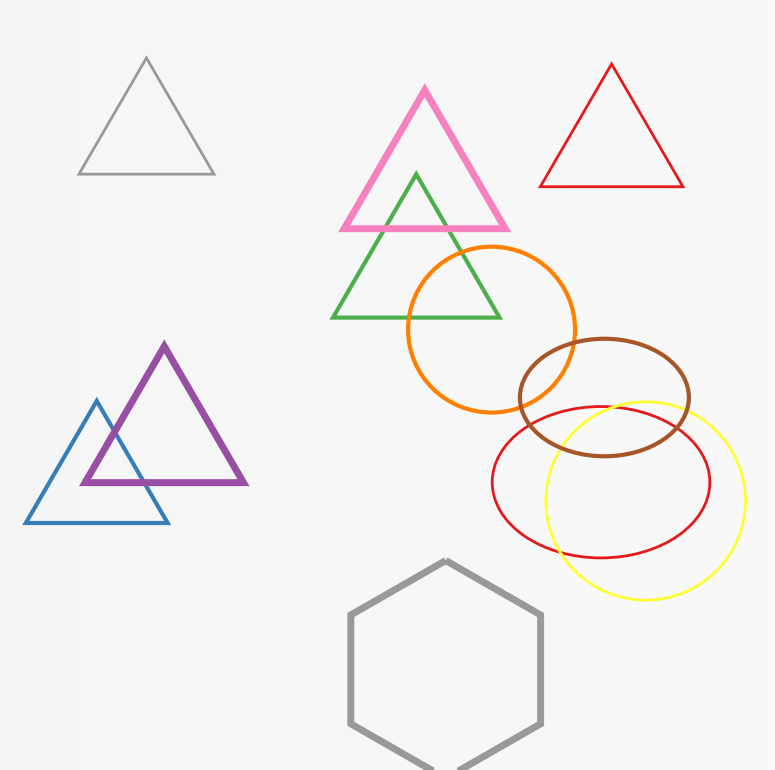[{"shape": "oval", "thickness": 1, "radius": 0.7, "center": [0.776, 0.374]}, {"shape": "triangle", "thickness": 1, "radius": 0.53, "center": [0.789, 0.811]}, {"shape": "triangle", "thickness": 1.5, "radius": 0.53, "center": [0.125, 0.374]}, {"shape": "triangle", "thickness": 1.5, "radius": 0.62, "center": [0.537, 0.65]}, {"shape": "triangle", "thickness": 2.5, "radius": 0.59, "center": [0.212, 0.432]}, {"shape": "circle", "thickness": 1.5, "radius": 0.54, "center": [0.634, 0.572]}, {"shape": "circle", "thickness": 1, "radius": 0.64, "center": [0.833, 0.349]}, {"shape": "oval", "thickness": 1.5, "radius": 0.55, "center": [0.78, 0.484]}, {"shape": "triangle", "thickness": 2.5, "radius": 0.6, "center": [0.548, 0.763]}, {"shape": "hexagon", "thickness": 2.5, "radius": 0.71, "center": [0.575, 0.131]}, {"shape": "triangle", "thickness": 1, "radius": 0.5, "center": [0.189, 0.824]}]